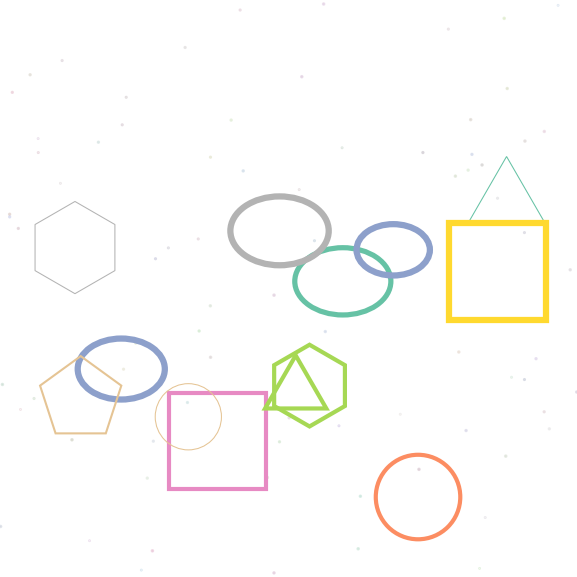[{"shape": "oval", "thickness": 2.5, "radius": 0.42, "center": [0.594, 0.512]}, {"shape": "triangle", "thickness": 0.5, "radius": 0.38, "center": [0.877, 0.652]}, {"shape": "circle", "thickness": 2, "radius": 0.37, "center": [0.724, 0.138]}, {"shape": "oval", "thickness": 3, "radius": 0.32, "center": [0.681, 0.567]}, {"shape": "oval", "thickness": 3, "radius": 0.38, "center": [0.21, 0.36]}, {"shape": "square", "thickness": 2, "radius": 0.42, "center": [0.377, 0.235]}, {"shape": "triangle", "thickness": 2, "radius": 0.31, "center": [0.512, 0.322]}, {"shape": "hexagon", "thickness": 2, "radius": 0.35, "center": [0.536, 0.331]}, {"shape": "square", "thickness": 3, "radius": 0.42, "center": [0.862, 0.53]}, {"shape": "pentagon", "thickness": 1, "radius": 0.37, "center": [0.14, 0.309]}, {"shape": "circle", "thickness": 0.5, "radius": 0.29, "center": [0.326, 0.277]}, {"shape": "hexagon", "thickness": 0.5, "radius": 0.4, "center": [0.13, 0.57]}, {"shape": "oval", "thickness": 3, "radius": 0.43, "center": [0.484, 0.599]}]